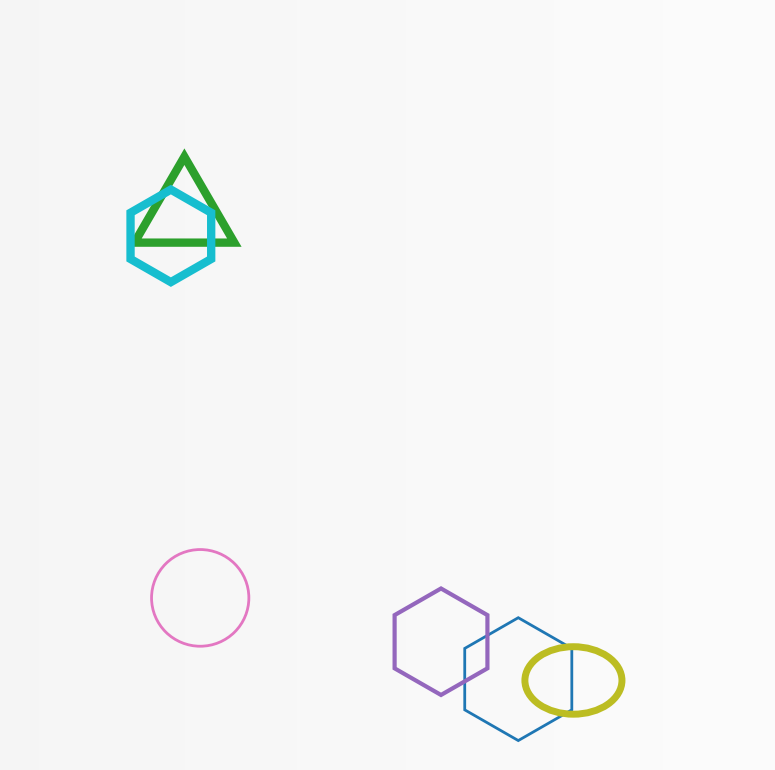[{"shape": "hexagon", "thickness": 1, "radius": 0.4, "center": [0.669, 0.118]}, {"shape": "triangle", "thickness": 3, "radius": 0.37, "center": [0.238, 0.722]}, {"shape": "hexagon", "thickness": 1.5, "radius": 0.35, "center": [0.569, 0.167]}, {"shape": "circle", "thickness": 1, "radius": 0.31, "center": [0.258, 0.224]}, {"shape": "oval", "thickness": 2.5, "radius": 0.31, "center": [0.74, 0.116]}, {"shape": "hexagon", "thickness": 3, "radius": 0.3, "center": [0.22, 0.694]}]